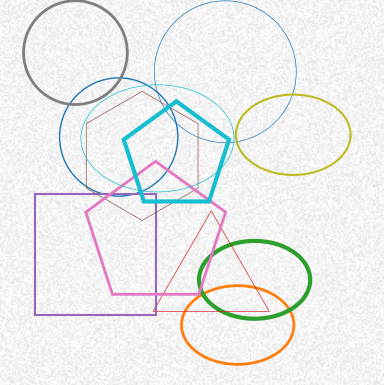[{"shape": "circle", "thickness": 0.5, "radius": 0.92, "center": [0.585, 0.814]}, {"shape": "circle", "thickness": 1, "radius": 0.77, "center": [0.308, 0.644]}, {"shape": "oval", "thickness": 2, "radius": 0.73, "center": [0.617, 0.156]}, {"shape": "oval", "thickness": 3, "radius": 0.72, "center": [0.661, 0.273]}, {"shape": "triangle", "thickness": 0.5, "radius": 0.87, "center": [0.549, 0.278]}, {"shape": "square", "thickness": 1.5, "radius": 0.78, "center": [0.249, 0.339]}, {"shape": "hexagon", "thickness": 0.5, "radius": 0.84, "center": [0.369, 0.595]}, {"shape": "pentagon", "thickness": 2, "radius": 0.95, "center": [0.404, 0.39]}, {"shape": "circle", "thickness": 2, "radius": 0.67, "center": [0.196, 0.863]}, {"shape": "oval", "thickness": 1.5, "radius": 0.75, "center": [0.762, 0.65]}, {"shape": "oval", "thickness": 0.5, "radius": 0.99, "center": [0.409, 0.641]}, {"shape": "pentagon", "thickness": 3, "radius": 0.72, "center": [0.458, 0.593]}]